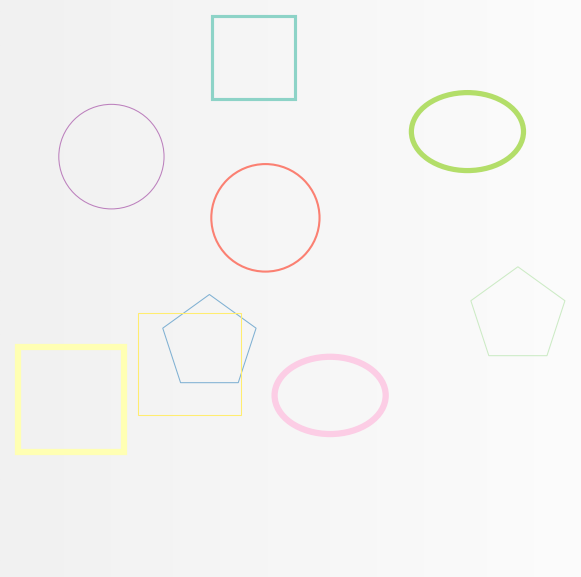[{"shape": "square", "thickness": 1.5, "radius": 0.36, "center": [0.437, 0.9]}, {"shape": "square", "thickness": 3, "radius": 0.45, "center": [0.122, 0.307]}, {"shape": "circle", "thickness": 1, "radius": 0.47, "center": [0.457, 0.622]}, {"shape": "pentagon", "thickness": 0.5, "radius": 0.42, "center": [0.36, 0.405]}, {"shape": "oval", "thickness": 2.5, "radius": 0.48, "center": [0.804, 0.771]}, {"shape": "oval", "thickness": 3, "radius": 0.48, "center": [0.568, 0.314]}, {"shape": "circle", "thickness": 0.5, "radius": 0.45, "center": [0.192, 0.728]}, {"shape": "pentagon", "thickness": 0.5, "radius": 0.43, "center": [0.891, 0.452]}, {"shape": "square", "thickness": 0.5, "radius": 0.44, "center": [0.326, 0.368]}]